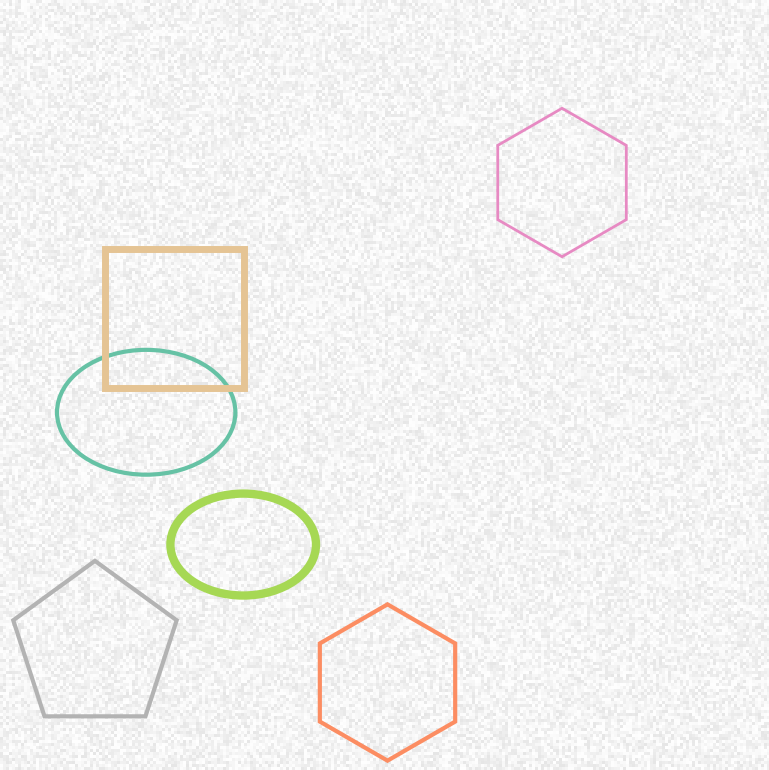[{"shape": "oval", "thickness": 1.5, "radius": 0.58, "center": [0.19, 0.465]}, {"shape": "hexagon", "thickness": 1.5, "radius": 0.51, "center": [0.503, 0.114]}, {"shape": "hexagon", "thickness": 1, "radius": 0.48, "center": [0.73, 0.763]}, {"shape": "oval", "thickness": 3, "radius": 0.47, "center": [0.316, 0.293]}, {"shape": "square", "thickness": 2.5, "radius": 0.45, "center": [0.227, 0.587]}, {"shape": "pentagon", "thickness": 1.5, "radius": 0.56, "center": [0.123, 0.16]}]